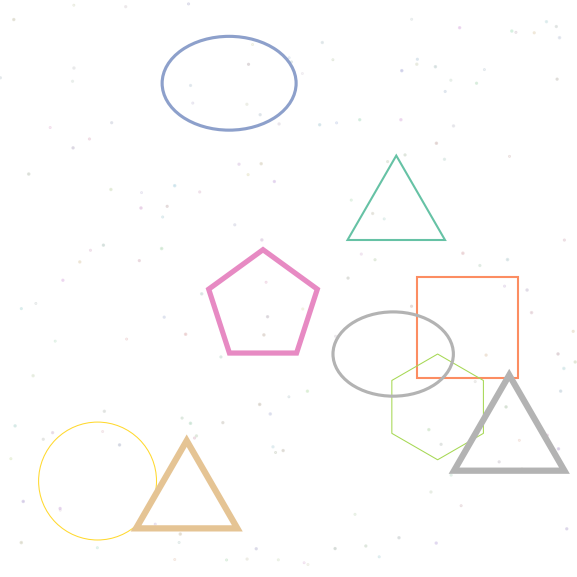[{"shape": "triangle", "thickness": 1, "radius": 0.49, "center": [0.686, 0.632]}, {"shape": "square", "thickness": 1, "radius": 0.44, "center": [0.81, 0.432]}, {"shape": "oval", "thickness": 1.5, "radius": 0.58, "center": [0.397, 0.855]}, {"shape": "pentagon", "thickness": 2.5, "radius": 0.49, "center": [0.455, 0.468]}, {"shape": "hexagon", "thickness": 0.5, "radius": 0.46, "center": [0.758, 0.295]}, {"shape": "circle", "thickness": 0.5, "radius": 0.51, "center": [0.169, 0.166]}, {"shape": "triangle", "thickness": 3, "radius": 0.51, "center": [0.323, 0.135]}, {"shape": "oval", "thickness": 1.5, "radius": 0.52, "center": [0.681, 0.386]}, {"shape": "triangle", "thickness": 3, "radius": 0.55, "center": [0.882, 0.239]}]